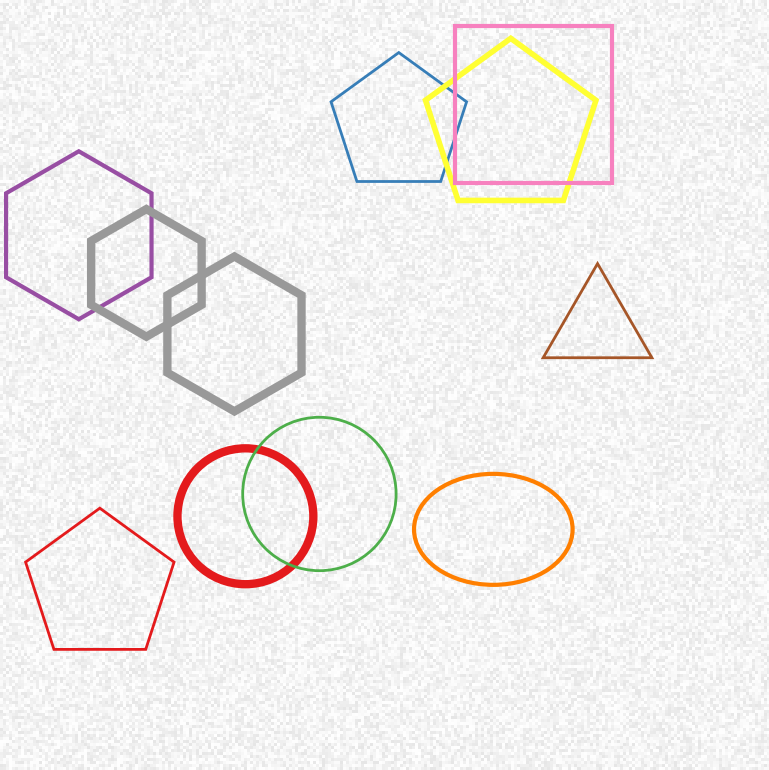[{"shape": "circle", "thickness": 3, "radius": 0.44, "center": [0.319, 0.33]}, {"shape": "pentagon", "thickness": 1, "radius": 0.51, "center": [0.13, 0.239]}, {"shape": "pentagon", "thickness": 1, "radius": 0.46, "center": [0.518, 0.839]}, {"shape": "circle", "thickness": 1, "radius": 0.5, "center": [0.415, 0.358]}, {"shape": "hexagon", "thickness": 1.5, "radius": 0.55, "center": [0.102, 0.694]}, {"shape": "oval", "thickness": 1.5, "radius": 0.51, "center": [0.641, 0.313]}, {"shape": "pentagon", "thickness": 2, "radius": 0.58, "center": [0.663, 0.834]}, {"shape": "triangle", "thickness": 1, "radius": 0.41, "center": [0.776, 0.576]}, {"shape": "square", "thickness": 1.5, "radius": 0.51, "center": [0.693, 0.864]}, {"shape": "hexagon", "thickness": 3, "radius": 0.41, "center": [0.19, 0.646]}, {"shape": "hexagon", "thickness": 3, "radius": 0.5, "center": [0.304, 0.566]}]